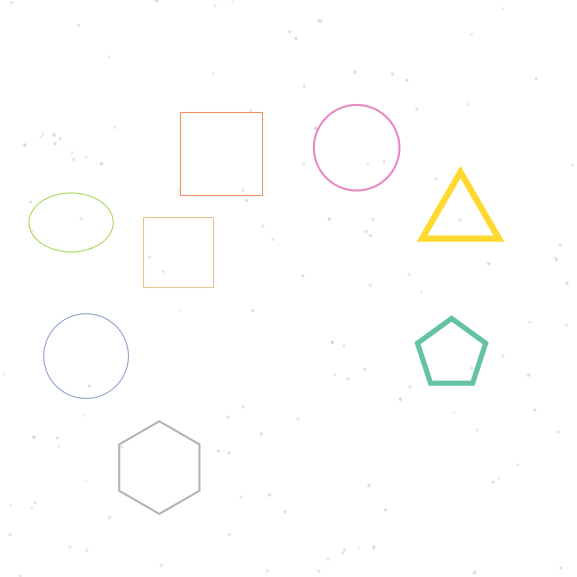[{"shape": "pentagon", "thickness": 2.5, "radius": 0.31, "center": [0.782, 0.386]}, {"shape": "square", "thickness": 0.5, "radius": 0.36, "center": [0.383, 0.733]}, {"shape": "circle", "thickness": 0.5, "radius": 0.37, "center": [0.149, 0.383]}, {"shape": "circle", "thickness": 1, "radius": 0.37, "center": [0.618, 0.743]}, {"shape": "oval", "thickness": 0.5, "radius": 0.36, "center": [0.123, 0.614]}, {"shape": "triangle", "thickness": 3, "radius": 0.38, "center": [0.797, 0.624]}, {"shape": "square", "thickness": 0.5, "radius": 0.3, "center": [0.309, 0.563]}, {"shape": "hexagon", "thickness": 1, "radius": 0.4, "center": [0.276, 0.189]}]